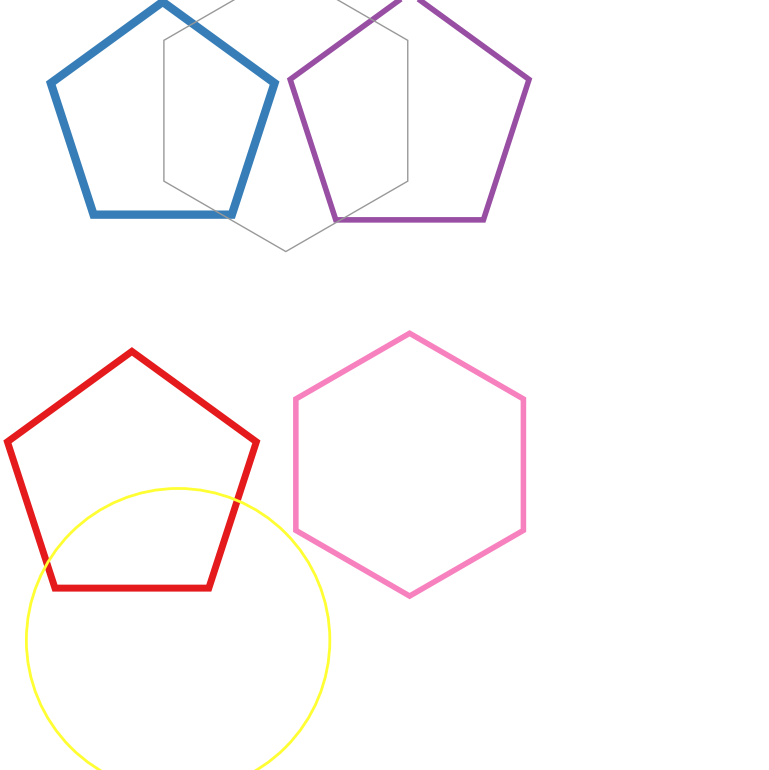[{"shape": "pentagon", "thickness": 2.5, "radius": 0.85, "center": [0.171, 0.374]}, {"shape": "pentagon", "thickness": 3, "radius": 0.76, "center": [0.211, 0.845]}, {"shape": "pentagon", "thickness": 2, "radius": 0.82, "center": [0.532, 0.846]}, {"shape": "circle", "thickness": 1, "radius": 0.99, "center": [0.231, 0.169]}, {"shape": "hexagon", "thickness": 2, "radius": 0.85, "center": [0.532, 0.397]}, {"shape": "hexagon", "thickness": 0.5, "radius": 0.91, "center": [0.371, 0.856]}]